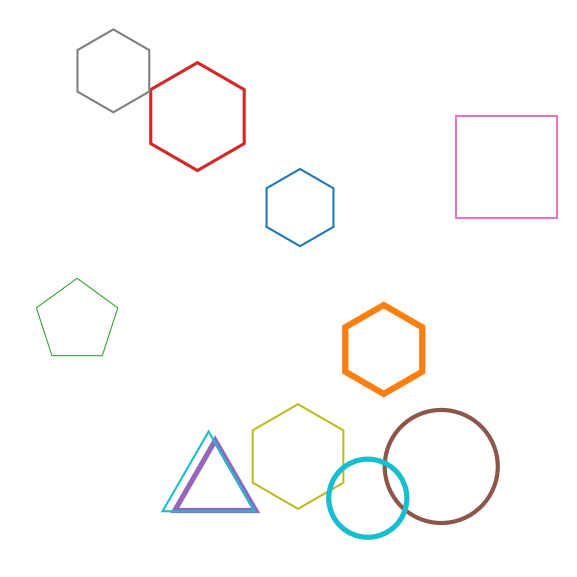[{"shape": "hexagon", "thickness": 1, "radius": 0.33, "center": [0.519, 0.64]}, {"shape": "hexagon", "thickness": 3, "radius": 0.38, "center": [0.665, 0.394]}, {"shape": "pentagon", "thickness": 0.5, "radius": 0.37, "center": [0.134, 0.443]}, {"shape": "hexagon", "thickness": 1.5, "radius": 0.47, "center": [0.342, 0.797]}, {"shape": "triangle", "thickness": 2.5, "radius": 0.4, "center": [0.373, 0.156]}, {"shape": "circle", "thickness": 2, "radius": 0.49, "center": [0.764, 0.191]}, {"shape": "square", "thickness": 1, "radius": 0.44, "center": [0.877, 0.709]}, {"shape": "hexagon", "thickness": 1, "radius": 0.36, "center": [0.196, 0.876]}, {"shape": "hexagon", "thickness": 1, "radius": 0.45, "center": [0.516, 0.209]}, {"shape": "triangle", "thickness": 1, "radius": 0.46, "center": [0.361, 0.16]}, {"shape": "circle", "thickness": 2.5, "radius": 0.34, "center": [0.637, 0.136]}]